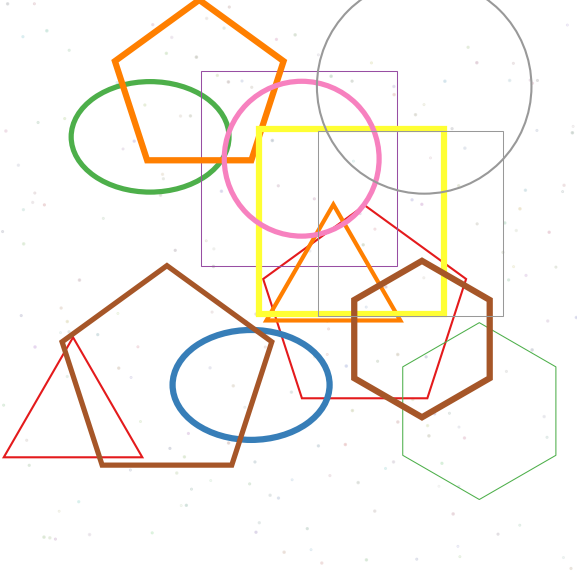[{"shape": "triangle", "thickness": 1, "radius": 0.69, "center": [0.126, 0.277]}, {"shape": "pentagon", "thickness": 1, "radius": 0.92, "center": [0.631, 0.459]}, {"shape": "oval", "thickness": 3, "radius": 0.68, "center": [0.435, 0.333]}, {"shape": "hexagon", "thickness": 0.5, "radius": 0.77, "center": [0.83, 0.287]}, {"shape": "oval", "thickness": 2.5, "radius": 0.68, "center": [0.26, 0.762]}, {"shape": "square", "thickness": 0.5, "radius": 0.85, "center": [0.518, 0.707]}, {"shape": "triangle", "thickness": 2, "radius": 0.67, "center": [0.577, 0.511]}, {"shape": "pentagon", "thickness": 3, "radius": 0.77, "center": [0.345, 0.846]}, {"shape": "square", "thickness": 3, "radius": 0.8, "center": [0.608, 0.615]}, {"shape": "pentagon", "thickness": 2.5, "radius": 0.95, "center": [0.289, 0.348]}, {"shape": "hexagon", "thickness": 3, "radius": 0.68, "center": [0.731, 0.412]}, {"shape": "circle", "thickness": 2.5, "radius": 0.67, "center": [0.522, 0.724]}, {"shape": "circle", "thickness": 1, "radius": 0.93, "center": [0.735, 0.85]}, {"shape": "square", "thickness": 0.5, "radius": 0.8, "center": [0.71, 0.613]}]